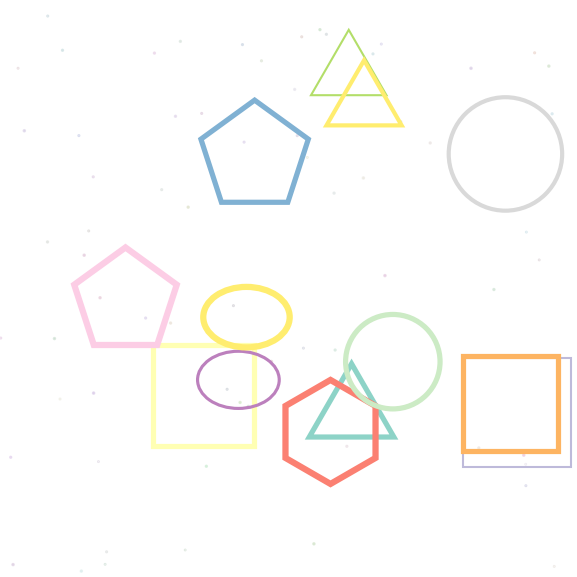[{"shape": "triangle", "thickness": 2.5, "radius": 0.42, "center": [0.609, 0.285]}, {"shape": "square", "thickness": 2.5, "radius": 0.44, "center": [0.352, 0.314]}, {"shape": "square", "thickness": 1, "radius": 0.47, "center": [0.895, 0.285]}, {"shape": "hexagon", "thickness": 3, "radius": 0.45, "center": [0.572, 0.251]}, {"shape": "pentagon", "thickness": 2.5, "radius": 0.49, "center": [0.441, 0.728]}, {"shape": "square", "thickness": 2.5, "radius": 0.41, "center": [0.884, 0.301]}, {"shape": "triangle", "thickness": 1, "radius": 0.38, "center": [0.604, 0.872]}, {"shape": "pentagon", "thickness": 3, "radius": 0.47, "center": [0.217, 0.477]}, {"shape": "circle", "thickness": 2, "radius": 0.49, "center": [0.875, 0.733]}, {"shape": "oval", "thickness": 1.5, "radius": 0.35, "center": [0.413, 0.341]}, {"shape": "circle", "thickness": 2.5, "radius": 0.41, "center": [0.68, 0.373]}, {"shape": "triangle", "thickness": 2, "radius": 0.38, "center": [0.63, 0.82]}, {"shape": "oval", "thickness": 3, "radius": 0.37, "center": [0.427, 0.45]}]